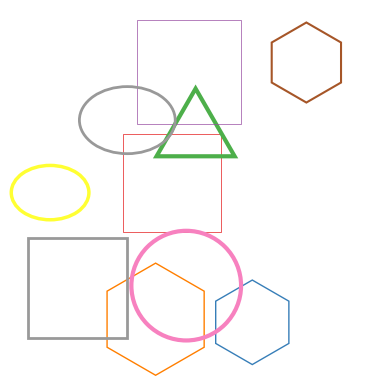[{"shape": "square", "thickness": 0.5, "radius": 0.63, "center": [0.447, 0.525]}, {"shape": "hexagon", "thickness": 1, "radius": 0.55, "center": [0.655, 0.163]}, {"shape": "triangle", "thickness": 3, "radius": 0.59, "center": [0.508, 0.653]}, {"shape": "square", "thickness": 0.5, "radius": 0.67, "center": [0.491, 0.813]}, {"shape": "hexagon", "thickness": 1, "radius": 0.73, "center": [0.404, 0.171]}, {"shape": "oval", "thickness": 2.5, "radius": 0.5, "center": [0.13, 0.5]}, {"shape": "hexagon", "thickness": 1.5, "radius": 0.52, "center": [0.796, 0.838]}, {"shape": "circle", "thickness": 3, "radius": 0.71, "center": [0.484, 0.258]}, {"shape": "square", "thickness": 2, "radius": 0.65, "center": [0.201, 0.253]}, {"shape": "oval", "thickness": 2, "radius": 0.62, "center": [0.331, 0.688]}]